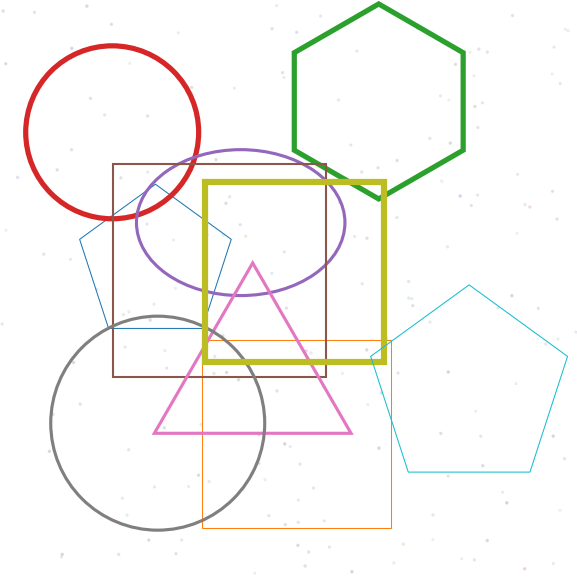[{"shape": "pentagon", "thickness": 0.5, "radius": 0.69, "center": [0.269, 0.542]}, {"shape": "square", "thickness": 0.5, "radius": 0.82, "center": [0.514, 0.247]}, {"shape": "hexagon", "thickness": 2.5, "radius": 0.84, "center": [0.656, 0.823]}, {"shape": "circle", "thickness": 2.5, "radius": 0.75, "center": [0.194, 0.77]}, {"shape": "oval", "thickness": 1.5, "radius": 0.9, "center": [0.417, 0.614]}, {"shape": "square", "thickness": 1, "radius": 0.92, "center": [0.38, 0.531]}, {"shape": "triangle", "thickness": 1.5, "radius": 0.98, "center": [0.438, 0.347]}, {"shape": "circle", "thickness": 1.5, "radius": 0.93, "center": [0.273, 0.266]}, {"shape": "square", "thickness": 3, "radius": 0.78, "center": [0.51, 0.528]}, {"shape": "pentagon", "thickness": 0.5, "radius": 0.9, "center": [0.812, 0.327]}]